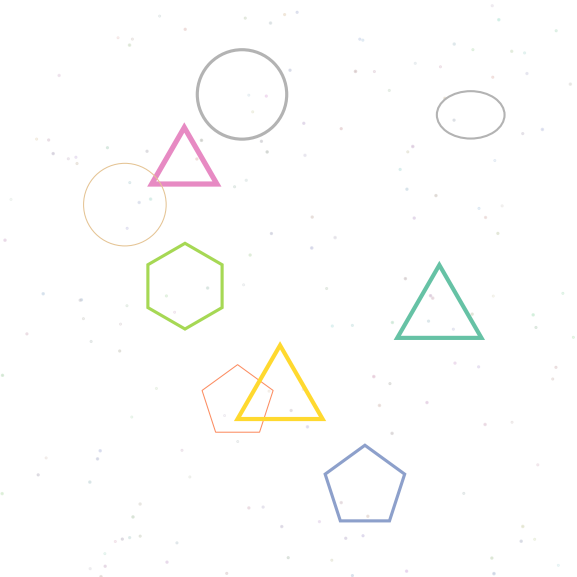[{"shape": "triangle", "thickness": 2, "radius": 0.42, "center": [0.761, 0.456]}, {"shape": "pentagon", "thickness": 0.5, "radius": 0.32, "center": [0.411, 0.303]}, {"shape": "pentagon", "thickness": 1.5, "radius": 0.36, "center": [0.632, 0.156]}, {"shape": "triangle", "thickness": 2.5, "radius": 0.33, "center": [0.319, 0.713]}, {"shape": "hexagon", "thickness": 1.5, "radius": 0.37, "center": [0.32, 0.504]}, {"shape": "triangle", "thickness": 2, "radius": 0.43, "center": [0.485, 0.316]}, {"shape": "circle", "thickness": 0.5, "radius": 0.36, "center": [0.216, 0.645]}, {"shape": "circle", "thickness": 1.5, "radius": 0.39, "center": [0.419, 0.836]}, {"shape": "oval", "thickness": 1, "radius": 0.29, "center": [0.815, 0.8]}]